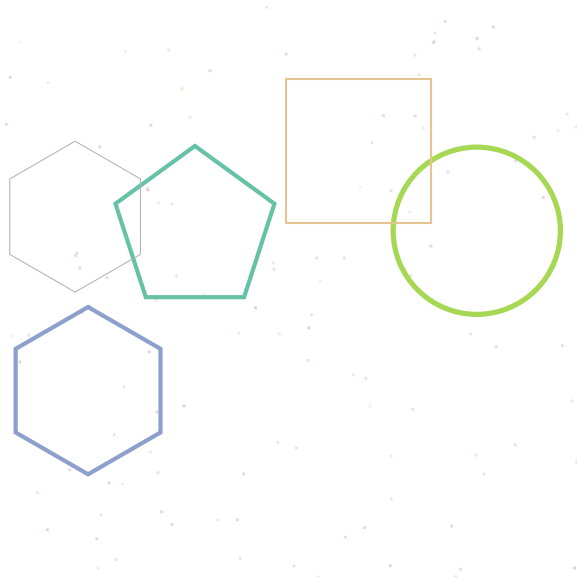[{"shape": "pentagon", "thickness": 2, "radius": 0.72, "center": [0.338, 0.602]}, {"shape": "hexagon", "thickness": 2, "radius": 0.72, "center": [0.153, 0.323]}, {"shape": "circle", "thickness": 2.5, "radius": 0.72, "center": [0.826, 0.6]}, {"shape": "square", "thickness": 1, "radius": 0.63, "center": [0.62, 0.738]}, {"shape": "hexagon", "thickness": 0.5, "radius": 0.65, "center": [0.13, 0.624]}]